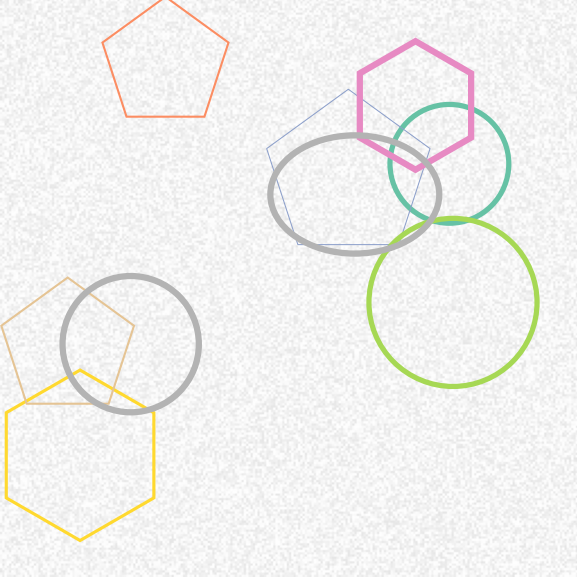[{"shape": "circle", "thickness": 2.5, "radius": 0.51, "center": [0.778, 0.715]}, {"shape": "pentagon", "thickness": 1, "radius": 0.57, "center": [0.287, 0.89]}, {"shape": "pentagon", "thickness": 0.5, "radius": 0.74, "center": [0.603, 0.696]}, {"shape": "hexagon", "thickness": 3, "radius": 0.56, "center": [0.719, 0.817]}, {"shape": "circle", "thickness": 2.5, "radius": 0.73, "center": [0.784, 0.475]}, {"shape": "hexagon", "thickness": 1.5, "radius": 0.74, "center": [0.139, 0.211]}, {"shape": "pentagon", "thickness": 1, "radius": 0.6, "center": [0.117, 0.398]}, {"shape": "circle", "thickness": 3, "radius": 0.59, "center": [0.226, 0.403]}, {"shape": "oval", "thickness": 3, "radius": 0.73, "center": [0.614, 0.662]}]